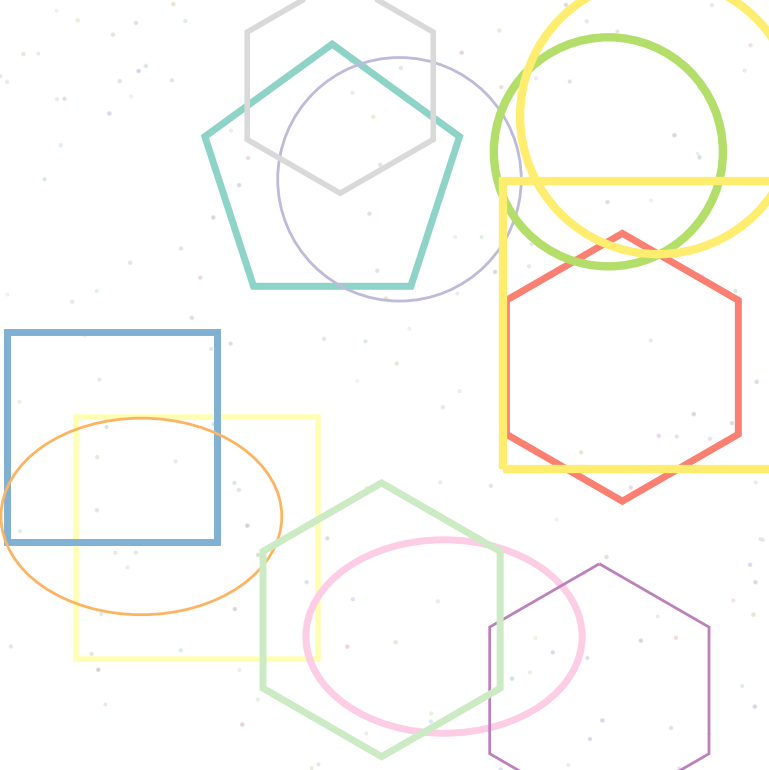[{"shape": "pentagon", "thickness": 2.5, "radius": 0.87, "center": [0.431, 0.769]}, {"shape": "square", "thickness": 2, "radius": 0.79, "center": [0.256, 0.301]}, {"shape": "circle", "thickness": 1, "radius": 0.79, "center": [0.519, 0.767]}, {"shape": "hexagon", "thickness": 2.5, "radius": 0.87, "center": [0.808, 0.523]}, {"shape": "square", "thickness": 2.5, "radius": 0.68, "center": [0.145, 0.433]}, {"shape": "oval", "thickness": 1, "radius": 0.91, "center": [0.184, 0.329]}, {"shape": "circle", "thickness": 3, "radius": 0.74, "center": [0.79, 0.803]}, {"shape": "oval", "thickness": 2.5, "radius": 0.9, "center": [0.577, 0.173]}, {"shape": "hexagon", "thickness": 2, "radius": 0.7, "center": [0.442, 0.889]}, {"shape": "hexagon", "thickness": 1, "radius": 0.82, "center": [0.778, 0.103]}, {"shape": "hexagon", "thickness": 2.5, "radius": 0.89, "center": [0.496, 0.195]}, {"shape": "circle", "thickness": 3, "radius": 0.9, "center": [0.855, 0.849]}, {"shape": "square", "thickness": 3, "radius": 0.94, "center": [0.84, 0.578]}]